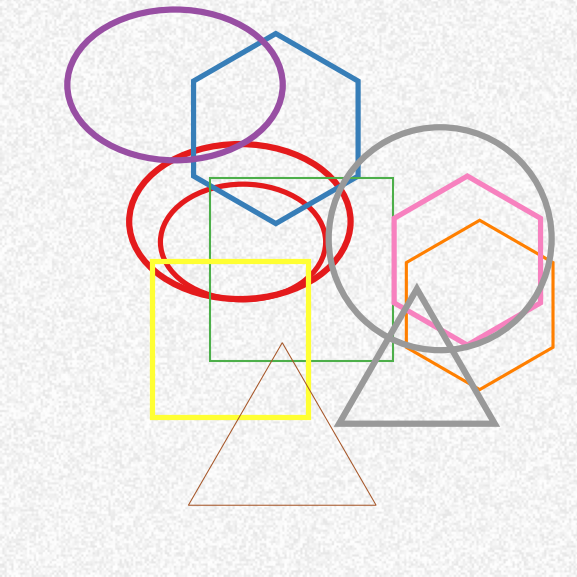[{"shape": "oval", "thickness": 2.5, "radius": 0.72, "center": [0.421, 0.58]}, {"shape": "oval", "thickness": 3, "radius": 0.96, "center": [0.415, 0.615]}, {"shape": "hexagon", "thickness": 2.5, "radius": 0.82, "center": [0.478, 0.776]}, {"shape": "square", "thickness": 1, "radius": 0.79, "center": [0.523, 0.533]}, {"shape": "oval", "thickness": 3, "radius": 0.93, "center": [0.303, 0.852]}, {"shape": "hexagon", "thickness": 1.5, "radius": 0.73, "center": [0.831, 0.471]}, {"shape": "square", "thickness": 2.5, "radius": 0.68, "center": [0.399, 0.413]}, {"shape": "triangle", "thickness": 0.5, "radius": 0.94, "center": [0.489, 0.218]}, {"shape": "hexagon", "thickness": 2.5, "radius": 0.73, "center": [0.809, 0.548]}, {"shape": "circle", "thickness": 3, "radius": 0.97, "center": [0.762, 0.586]}, {"shape": "triangle", "thickness": 3, "radius": 0.78, "center": [0.722, 0.343]}]